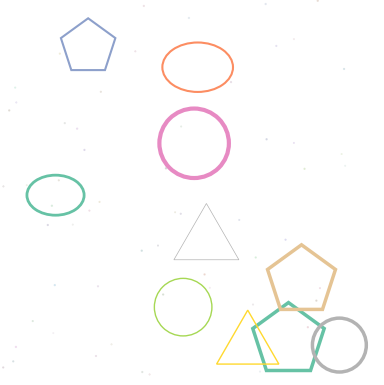[{"shape": "pentagon", "thickness": 2.5, "radius": 0.49, "center": [0.749, 0.117]}, {"shape": "oval", "thickness": 2, "radius": 0.37, "center": [0.144, 0.493]}, {"shape": "oval", "thickness": 1.5, "radius": 0.46, "center": [0.513, 0.825]}, {"shape": "pentagon", "thickness": 1.5, "radius": 0.37, "center": [0.229, 0.878]}, {"shape": "circle", "thickness": 3, "radius": 0.45, "center": [0.504, 0.628]}, {"shape": "circle", "thickness": 1, "radius": 0.37, "center": [0.476, 0.202]}, {"shape": "triangle", "thickness": 1, "radius": 0.47, "center": [0.643, 0.101]}, {"shape": "pentagon", "thickness": 2.5, "radius": 0.46, "center": [0.783, 0.271]}, {"shape": "triangle", "thickness": 0.5, "radius": 0.49, "center": [0.536, 0.374]}, {"shape": "circle", "thickness": 2.5, "radius": 0.35, "center": [0.881, 0.104]}]